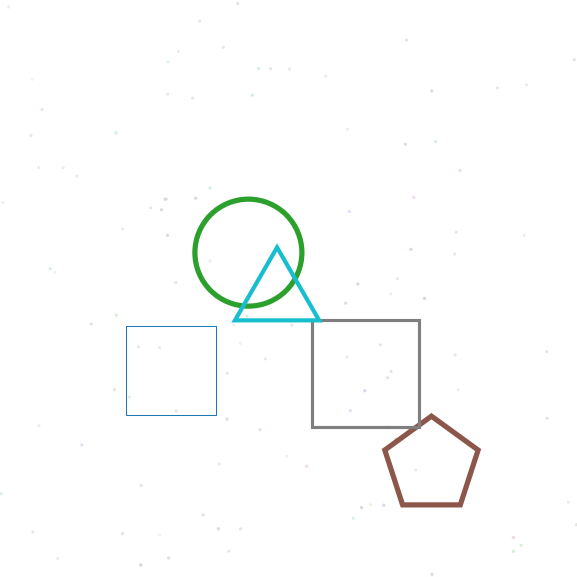[{"shape": "square", "thickness": 0.5, "radius": 0.39, "center": [0.296, 0.357]}, {"shape": "circle", "thickness": 2.5, "radius": 0.46, "center": [0.43, 0.562]}, {"shape": "pentagon", "thickness": 2.5, "radius": 0.42, "center": [0.747, 0.194]}, {"shape": "square", "thickness": 1.5, "radius": 0.46, "center": [0.633, 0.353]}, {"shape": "triangle", "thickness": 2, "radius": 0.42, "center": [0.48, 0.486]}]